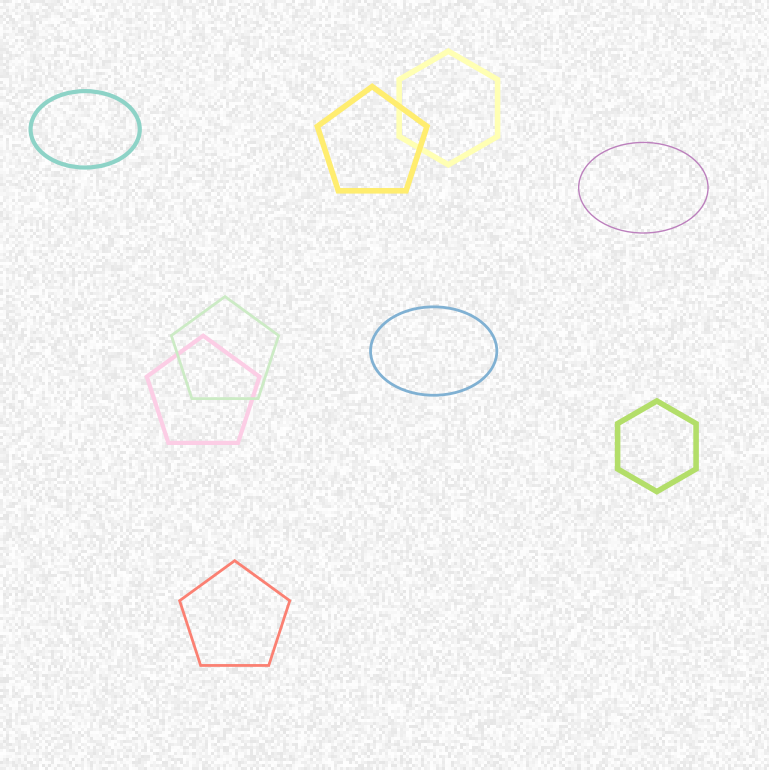[{"shape": "oval", "thickness": 1.5, "radius": 0.35, "center": [0.111, 0.832]}, {"shape": "hexagon", "thickness": 2, "radius": 0.37, "center": [0.582, 0.86]}, {"shape": "pentagon", "thickness": 1, "radius": 0.38, "center": [0.305, 0.197]}, {"shape": "oval", "thickness": 1, "radius": 0.41, "center": [0.563, 0.544]}, {"shape": "hexagon", "thickness": 2, "radius": 0.29, "center": [0.853, 0.42]}, {"shape": "pentagon", "thickness": 1.5, "radius": 0.38, "center": [0.264, 0.487]}, {"shape": "oval", "thickness": 0.5, "radius": 0.42, "center": [0.836, 0.756]}, {"shape": "pentagon", "thickness": 1, "radius": 0.37, "center": [0.292, 0.542]}, {"shape": "pentagon", "thickness": 2, "radius": 0.37, "center": [0.483, 0.813]}]